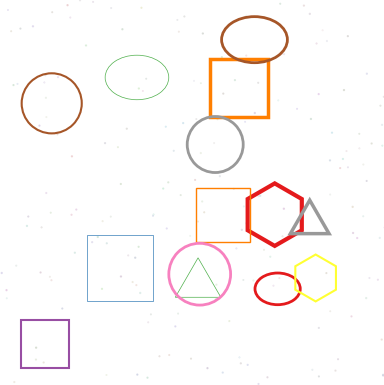[{"shape": "hexagon", "thickness": 3, "radius": 0.41, "center": [0.714, 0.442]}, {"shape": "oval", "thickness": 2, "radius": 0.29, "center": [0.721, 0.25]}, {"shape": "square", "thickness": 0.5, "radius": 0.43, "center": [0.311, 0.304]}, {"shape": "triangle", "thickness": 0.5, "radius": 0.34, "center": [0.514, 0.262]}, {"shape": "oval", "thickness": 0.5, "radius": 0.41, "center": [0.356, 0.799]}, {"shape": "square", "thickness": 1.5, "radius": 0.31, "center": [0.118, 0.107]}, {"shape": "square", "thickness": 1, "radius": 0.35, "center": [0.579, 0.441]}, {"shape": "square", "thickness": 2.5, "radius": 0.38, "center": [0.62, 0.771]}, {"shape": "hexagon", "thickness": 1.5, "radius": 0.3, "center": [0.82, 0.278]}, {"shape": "oval", "thickness": 2, "radius": 0.43, "center": [0.661, 0.897]}, {"shape": "circle", "thickness": 1.5, "radius": 0.39, "center": [0.134, 0.732]}, {"shape": "circle", "thickness": 2, "radius": 0.4, "center": [0.519, 0.288]}, {"shape": "triangle", "thickness": 2.5, "radius": 0.29, "center": [0.804, 0.422]}, {"shape": "circle", "thickness": 2, "radius": 0.36, "center": [0.559, 0.625]}]